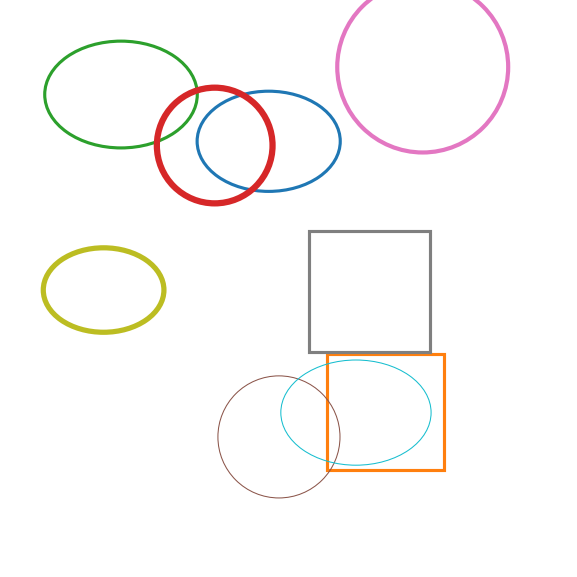[{"shape": "oval", "thickness": 1.5, "radius": 0.62, "center": [0.465, 0.754]}, {"shape": "square", "thickness": 1.5, "radius": 0.5, "center": [0.667, 0.286]}, {"shape": "oval", "thickness": 1.5, "radius": 0.66, "center": [0.21, 0.835]}, {"shape": "circle", "thickness": 3, "radius": 0.5, "center": [0.372, 0.747]}, {"shape": "circle", "thickness": 0.5, "radius": 0.53, "center": [0.483, 0.243]}, {"shape": "circle", "thickness": 2, "radius": 0.74, "center": [0.732, 0.883]}, {"shape": "square", "thickness": 1.5, "radius": 0.52, "center": [0.64, 0.494]}, {"shape": "oval", "thickness": 2.5, "radius": 0.52, "center": [0.179, 0.497]}, {"shape": "oval", "thickness": 0.5, "radius": 0.65, "center": [0.616, 0.285]}]